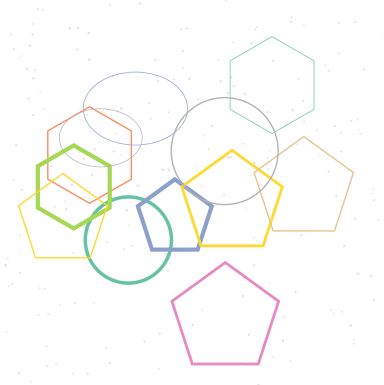[{"shape": "hexagon", "thickness": 0.5, "radius": 0.63, "center": [0.707, 0.779]}, {"shape": "circle", "thickness": 2.5, "radius": 0.56, "center": [0.333, 0.377]}, {"shape": "hexagon", "thickness": 1, "radius": 0.63, "center": [0.233, 0.597]}, {"shape": "pentagon", "thickness": 3, "radius": 0.5, "center": [0.454, 0.433]}, {"shape": "oval", "thickness": 0.5, "radius": 0.68, "center": [0.352, 0.718]}, {"shape": "pentagon", "thickness": 2, "radius": 0.73, "center": [0.585, 0.172]}, {"shape": "hexagon", "thickness": 3, "radius": 0.54, "center": [0.192, 0.514]}, {"shape": "pentagon", "thickness": 1, "radius": 0.61, "center": [0.163, 0.428]}, {"shape": "pentagon", "thickness": 2, "radius": 0.69, "center": [0.603, 0.472]}, {"shape": "pentagon", "thickness": 1, "radius": 0.68, "center": [0.789, 0.51]}, {"shape": "oval", "thickness": 0.5, "radius": 0.54, "center": [0.262, 0.642]}, {"shape": "circle", "thickness": 1, "radius": 0.69, "center": [0.584, 0.608]}]